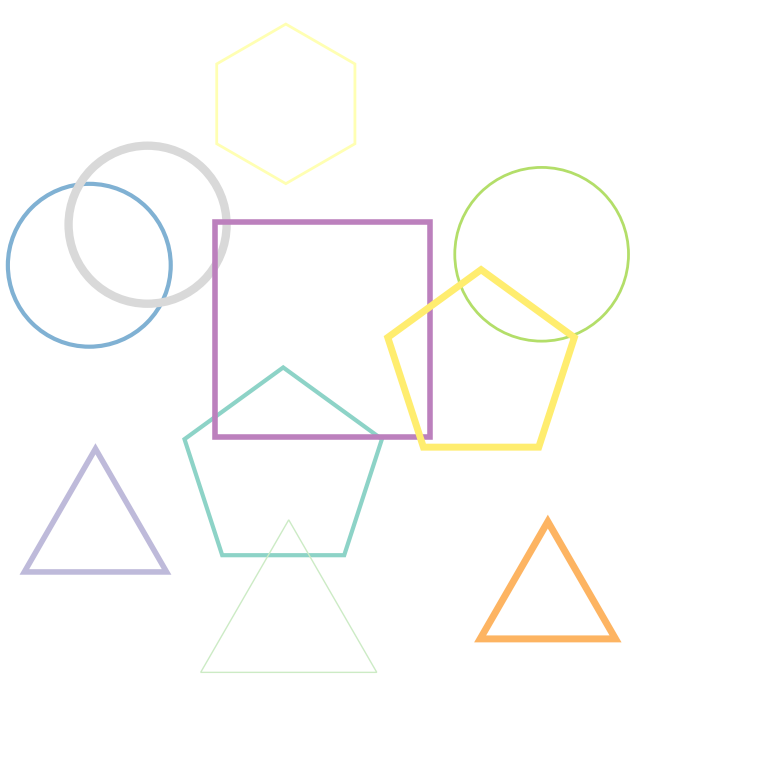[{"shape": "pentagon", "thickness": 1.5, "radius": 0.67, "center": [0.368, 0.388]}, {"shape": "hexagon", "thickness": 1, "radius": 0.52, "center": [0.371, 0.865]}, {"shape": "triangle", "thickness": 2, "radius": 0.53, "center": [0.124, 0.311]}, {"shape": "circle", "thickness": 1.5, "radius": 0.53, "center": [0.116, 0.656]}, {"shape": "triangle", "thickness": 2.5, "radius": 0.51, "center": [0.711, 0.221]}, {"shape": "circle", "thickness": 1, "radius": 0.56, "center": [0.703, 0.67]}, {"shape": "circle", "thickness": 3, "radius": 0.51, "center": [0.192, 0.708]}, {"shape": "square", "thickness": 2, "radius": 0.7, "center": [0.419, 0.572]}, {"shape": "triangle", "thickness": 0.5, "radius": 0.66, "center": [0.375, 0.193]}, {"shape": "pentagon", "thickness": 2.5, "radius": 0.64, "center": [0.625, 0.522]}]